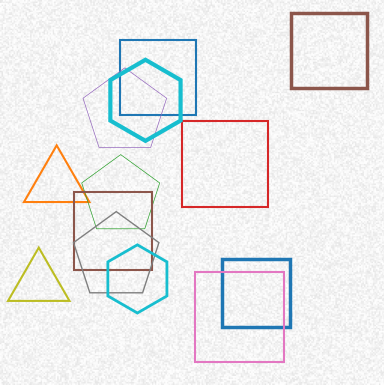[{"shape": "square", "thickness": 1.5, "radius": 0.49, "center": [0.41, 0.799]}, {"shape": "square", "thickness": 2.5, "radius": 0.44, "center": [0.664, 0.238]}, {"shape": "triangle", "thickness": 1.5, "radius": 0.49, "center": [0.147, 0.524]}, {"shape": "pentagon", "thickness": 0.5, "radius": 0.53, "center": [0.313, 0.492]}, {"shape": "square", "thickness": 1.5, "radius": 0.56, "center": [0.584, 0.574]}, {"shape": "pentagon", "thickness": 0.5, "radius": 0.57, "center": [0.324, 0.71]}, {"shape": "square", "thickness": 1.5, "radius": 0.5, "center": [0.294, 0.399]}, {"shape": "square", "thickness": 2.5, "radius": 0.49, "center": [0.855, 0.869]}, {"shape": "square", "thickness": 1.5, "radius": 0.58, "center": [0.622, 0.177]}, {"shape": "pentagon", "thickness": 1, "radius": 0.58, "center": [0.302, 0.334]}, {"shape": "triangle", "thickness": 1.5, "radius": 0.46, "center": [0.101, 0.265]}, {"shape": "hexagon", "thickness": 2, "radius": 0.44, "center": [0.357, 0.276]}, {"shape": "hexagon", "thickness": 3, "radius": 0.53, "center": [0.378, 0.739]}]